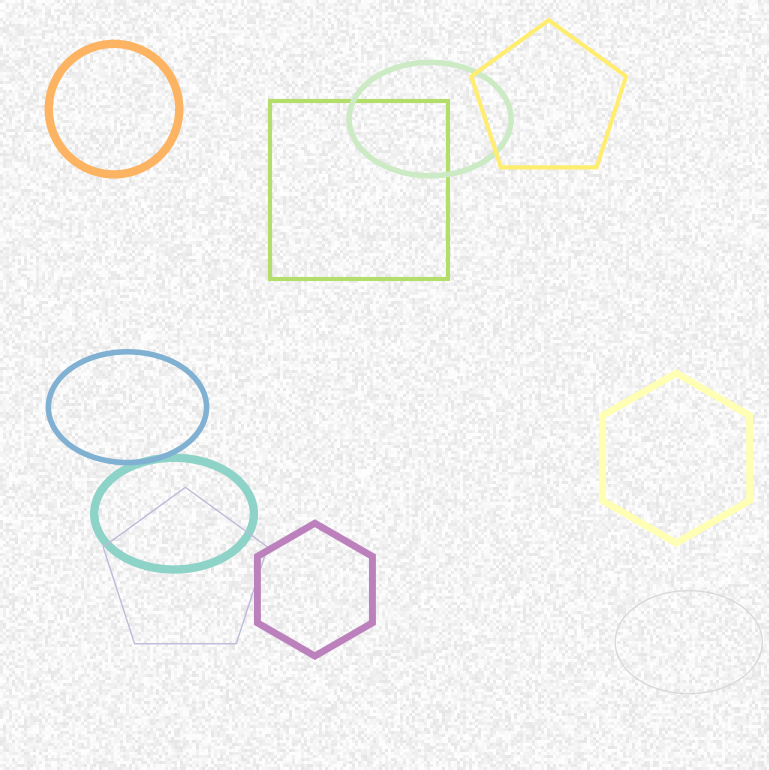[{"shape": "oval", "thickness": 3, "radius": 0.52, "center": [0.226, 0.333]}, {"shape": "hexagon", "thickness": 2.5, "radius": 0.55, "center": [0.878, 0.405]}, {"shape": "pentagon", "thickness": 0.5, "radius": 0.56, "center": [0.241, 0.255]}, {"shape": "oval", "thickness": 2, "radius": 0.51, "center": [0.166, 0.471]}, {"shape": "circle", "thickness": 3, "radius": 0.42, "center": [0.148, 0.858]}, {"shape": "square", "thickness": 1.5, "radius": 0.58, "center": [0.466, 0.754]}, {"shape": "oval", "thickness": 0.5, "radius": 0.48, "center": [0.894, 0.166]}, {"shape": "hexagon", "thickness": 2.5, "radius": 0.43, "center": [0.409, 0.234]}, {"shape": "oval", "thickness": 2, "radius": 0.53, "center": [0.559, 0.845]}, {"shape": "pentagon", "thickness": 1.5, "radius": 0.53, "center": [0.713, 0.868]}]